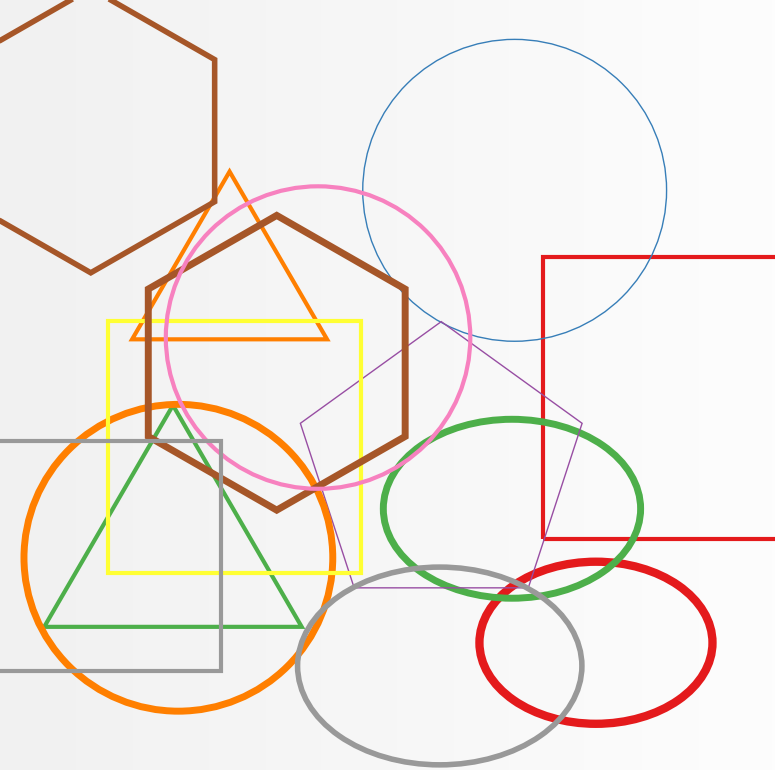[{"shape": "square", "thickness": 1.5, "radius": 0.92, "center": [0.883, 0.484]}, {"shape": "oval", "thickness": 3, "radius": 0.75, "center": [0.769, 0.165]}, {"shape": "circle", "thickness": 0.5, "radius": 0.98, "center": [0.664, 0.753]}, {"shape": "oval", "thickness": 2.5, "radius": 0.83, "center": [0.661, 0.339]}, {"shape": "triangle", "thickness": 1.5, "radius": 0.96, "center": [0.223, 0.282]}, {"shape": "pentagon", "thickness": 0.5, "radius": 0.96, "center": [0.569, 0.391]}, {"shape": "circle", "thickness": 2.5, "radius": 1.0, "center": [0.23, 0.276]}, {"shape": "triangle", "thickness": 1.5, "radius": 0.73, "center": [0.296, 0.632]}, {"shape": "square", "thickness": 1.5, "radius": 0.82, "center": [0.303, 0.42]}, {"shape": "hexagon", "thickness": 2, "radius": 0.92, "center": [0.117, 0.83]}, {"shape": "hexagon", "thickness": 2.5, "radius": 0.96, "center": [0.357, 0.529]}, {"shape": "circle", "thickness": 1.5, "radius": 0.98, "center": [0.41, 0.562]}, {"shape": "square", "thickness": 1.5, "radius": 0.75, "center": [0.136, 0.277]}, {"shape": "oval", "thickness": 2, "radius": 0.92, "center": [0.567, 0.135]}]